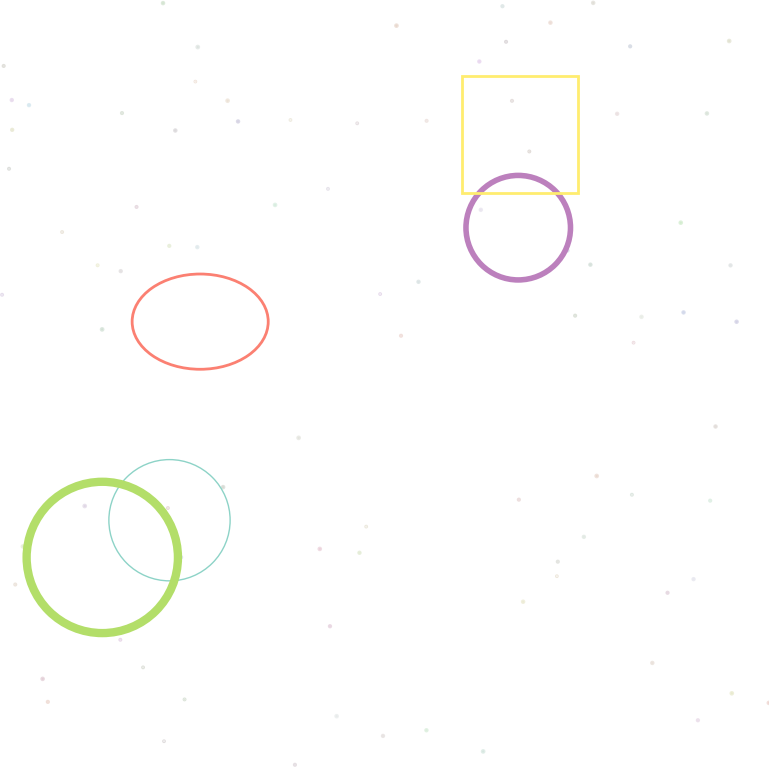[{"shape": "circle", "thickness": 0.5, "radius": 0.39, "center": [0.22, 0.324]}, {"shape": "oval", "thickness": 1, "radius": 0.44, "center": [0.26, 0.582]}, {"shape": "circle", "thickness": 3, "radius": 0.49, "center": [0.133, 0.276]}, {"shape": "circle", "thickness": 2, "radius": 0.34, "center": [0.673, 0.704]}, {"shape": "square", "thickness": 1, "radius": 0.38, "center": [0.676, 0.825]}]